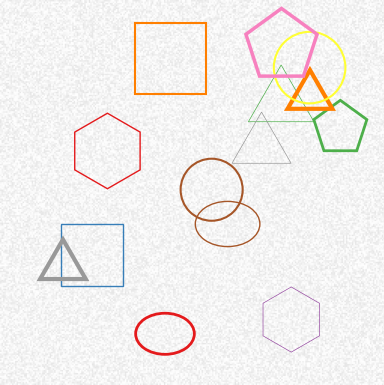[{"shape": "hexagon", "thickness": 1, "radius": 0.49, "center": [0.279, 0.608]}, {"shape": "oval", "thickness": 2, "radius": 0.38, "center": [0.429, 0.133]}, {"shape": "square", "thickness": 1, "radius": 0.4, "center": [0.239, 0.339]}, {"shape": "triangle", "thickness": 0.5, "radius": 0.49, "center": [0.73, 0.733]}, {"shape": "pentagon", "thickness": 2, "radius": 0.36, "center": [0.884, 0.667]}, {"shape": "hexagon", "thickness": 0.5, "radius": 0.42, "center": [0.756, 0.17]}, {"shape": "triangle", "thickness": 3, "radius": 0.34, "center": [0.805, 0.751]}, {"shape": "square", "thickness": 1.5, "radius": 0.47, "center": [0.443, 0.848]}, {"shape": "circle", "thickness": 1.5, "radius": 0.46, "center": [0.804, 0.824]}, {"shape": "oval", "thickness": 1, "radius": 0.42, "center": [0.591, 0.418]}, {"shape": "circle", "thickness": 1.5, "radius": 0.4, "center": [0.55, 0.507]}, {"shape": "pentagon", "thickness": 2.5, "radius": 0.49, "center": [0.731, 0.881]}, {"shape": "triangle", "thickness": 0.5, "radius": 0.44, "center": [0.679, 0.62]}, {"shape": "triangle", "thickness": 3, "radius": 0.34, "center": [0.164, 0.309]}]